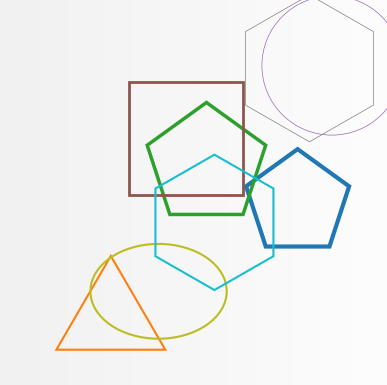[{"shape": "pentagon", "thickness": 3, "radius": 0.7, "center": [0.768, 0.473]}, {"shape": "triangle", "thickness": 1.5, "radius": 0.81, "center": [0.286, 0.173]}, {"shape": "pentagon", "thickness": 2.5, "radius": 0.8, "center": [0.533, 0.573]}, {"shape": "circle", "thickness": 0.5, "radius": 0.9, "center": [0.857, 0.83]}, {"shape": "square", "thickness": 2, "radius": 0.73, "center": [0.481, 0.64]}, {"shape": "hexagon", "thickness": 0.5, "radius": 0.95, "center": [0.799, 0.822]}, {"shape": "oval", "thickness": 1.5, "radius": 0.88, "center": [0.409, 0.243]}, {"shape": "hexagon", "thickness": 1.5, "radius": 0.88, "center": [0.553, 0.422]}]